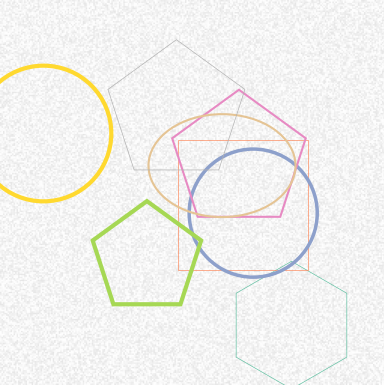[{"shape": "hexagon", "thickness": 0.5, "radius": 0.83, "center": [0.757, 0.155]}, {"shape": "square", "thickness": 0.5, "radius": 0.84, "center": [0.631, 0.467]}, {"shape": "circle", "thickness": 2.5, "radius": 0.83, "center": [0.658, 0.446]}, {"shape": "pentagon", "thickness": 1.5, "radius": 0.91, "center": [0.621, 0.584]}, {"shape": "pentagon", "thickness": 3, "radius": 0.74, "center": [0.382, 0.33]}, {"shape": "circle", "thickness": 3, "radius": 0.88, "center": [0.113, 0.653]}, {"shape": "oval", "thickness": 1.5, "radius": 0.95, "center": [0.577, 0.57]}, {"shape": "pentagon", "thickness": 0.5, "radius": 0.94, "center": [0.458, 0.71]}]